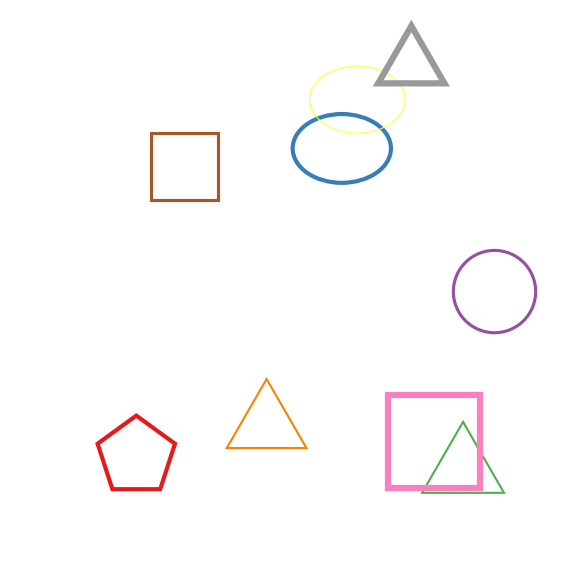[{"shape": "pentagon", "thickness": 2, "radius": 0.35, "center": [0.236, 0.209]}, {"shape": "oval", "thickness": 2, "radius": 0.43, "center": [0.592, 0.742]}, {"shape": "triangle", "thickness": 1, "radius": 0.41, "center": [0.802, 0.187]}, {"shape": "circle", "thickness": 1.5, "radius": 0.36, "center": [0.856, 0.494]}, {"shape": "triangle", "thickness": 1, "radius": 0.4, "center": [0.462, 0.263]}, {"shape": "oval", "thickness": 0.5, "radius": 0.41, "center": [0.619, 0.827]}, {"shape": "square", "thickness": 1.5, "radius": 0.29, "center": [0.319, 0.711]}, {"shape": "square", "thickness": 3, "radius": 0.4, "center": [0.752, 0.234]}, {"shape": "triangle", "thickness": 3, "radius": 0.33, "center": [0.712, 0.888]}]